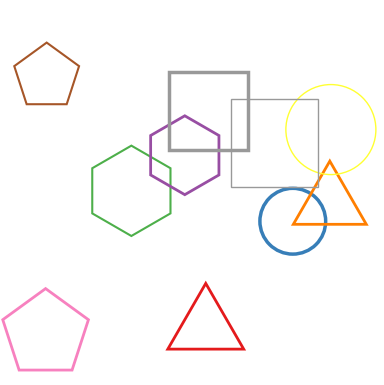[{"shape": "triangle", "thickness": 2, "radius": 0.57, "center": [0.534, 0.15]}, {"shape": "circle", "thickness": 2.5, "radius": 0.43, "center": [0.76, 0.425]}, {"shape": "hexagon", "thickness": 1.5, "radius": 0.59, "center": [0.341, 0.504]}, {"shape": "hexagon", "thickness": 2, "radius": 0.51, "center": [0.48, 0.597]}, {"shape": "triangle", "thickness": 2, "radius": 0.55, "center": [0.857, 0.472]}, {"shape": "circle", "thickness": 1, "radius": 0.58, "center": [0.859, 0.663]}, {"shape": "pentagon", "thickness": 1.5, "radius": 0.44, "center": [0.121, 0.801]}, {"shape": "pentagon", "thickness": 2, "radius": 0.58, "center": [0.118, 0.133]}, {"shape": "square", "thickness": 2.5, "radius": 0.51, "center": [0.542, 0.712]}, {"shape": "square", "thickness": 1, "radius": 0.57, "center": [0.713, 0.628]}]